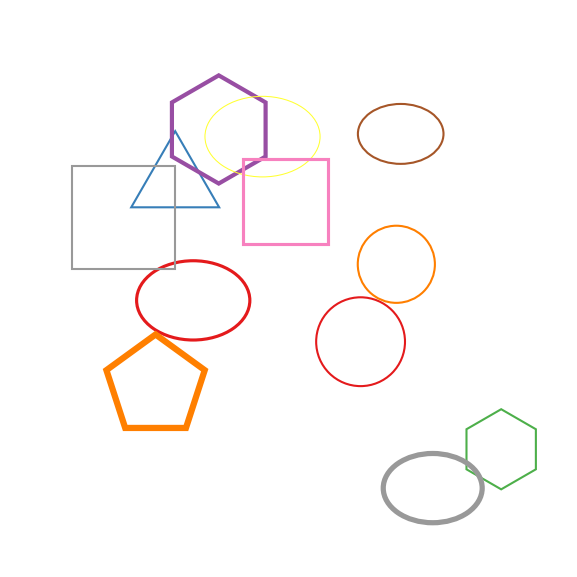[{"shape": "oval", "thickness": 1.5, "radius": 0.49, "center": [0.335, 0.479]}, {"shape": "circle", "thickness": 1, "radius": 0.38, "center": [0.624, 0.407]}, {"shape": "triangle", "thickness": 1, "radius": 0.44, "center": [0.303, 0.684]}, {"shape": "hexagon", "thickness": 1, "radius": 0.35, "center": [0.868, 0.221]}, {"shape": "hexagon", "thickness": 2, "radius": 0.47, "center": [0.379, 0.775]}, {"shape": "circle", "thickness": 1, "radius": 0.33, "center": [0.686, 0.541]}, {"shape": "pentagon", "thickness": 3, "radius": 0.45, "center": [0.269, 0.33]}, {"shape": "oval", "thickness": 0.5, "radius": 0.5, "center": [0.455, 0.763]}, {"shape": "oval", "thickness": 1, "radius": 0.37, "center": [0.694, 0.767]}, {"shape": "square", "thickness": 1.5, "radius": 0.37, "center": [0.494, 0.65]}, {"shape": "oval", "thickness": 2.5, "radius": 0.43, "center": [0.749, 0.154]}, {"shape": "square", "thickness": 1, "radius": 0.45, "center": [0.214, 0.622]}]